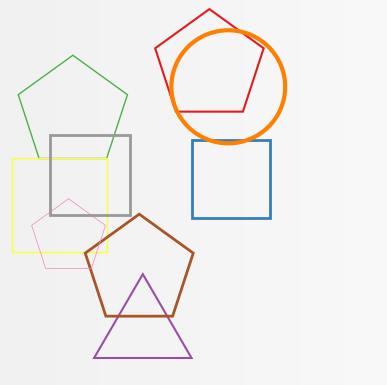[{"shape": "pentagon", "thickness": 1.5, "radius": 0.74, "center": [0.54, 0.829]}, {"shape": "square", "thickness": 2, "radius": 0.5, "center": [0.596, 0.534]}, {"shape": "pentagon", "thickness": 1, "radius": 0.74, "center": [0.188, 0.708]}, {"shape": "triangle", "thickness": 1.5, "radius": 0.73, "center": [0.369, 0.143]}, {"shape": "circle", "thickness": 3, "radius": 0.73, "center": [0.589, 0.775]}, {"shape": "square", "thickness": 1, "radius": 0.61, "center": [0.153, 0.469]}, {"shape": "pentagon", "thickness": 2, "radius": 0.73, "center": [0.359, 0.297]}, {"shape": "pentagon", "thickness": 0.5, "radius": 0.5, "center": [0.177, 0.384]}, {"shape": "square", "thickness": 2, "radius": 0.52, "center": [0.232, 0.545]}]